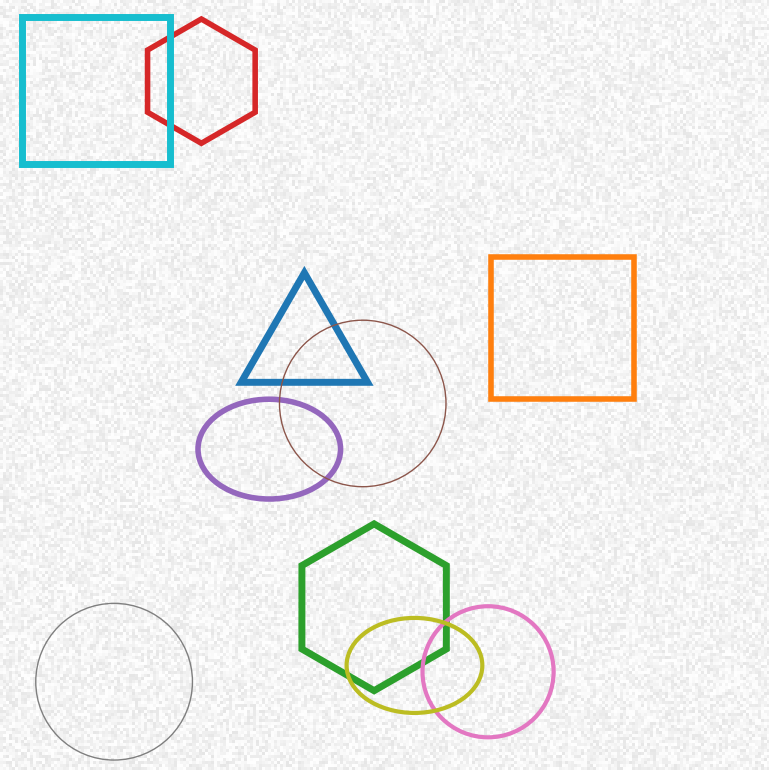[{"shape": "triangle", "thickness": 2.5, "radius": 0.47, "center": [0.395, 0.551]}, {"shape": "square", "thickness": 2, "radius": 0.46, "center": [0.731, 0.574]}, {"shape": "hexagon", "thickness": 2.5, "radius": 0.54, "center": [0.486, 0.211]}, {"shape": "hexagon", "thickness": 2, "radius": 0.4, "center": [0.262, 0.895]}, {"shape": "oval", "thickness": 2, "radius": 0.46, "center": [0.35, 0.417]}, {"shape": "circle", "thickness": 0.5, "radius": 0.54, "center": [0.471, 0.476]}, {"shape": "circle", "thickness": 1.5, "radius": 0.43, "center": [0.634, 0.128]}, {"shape": "circle", "thickness": 0.5, "radius": 0.51, "center": [0.148, 0.115]}, {"shape": "oval", "thickness": 1.5, "radius": 0.44, "center": [0.538, 0.136]}, {"shape": "square", "thickness": 2.5, "radius": 0.48, "center": [0.125, 0.883]}]